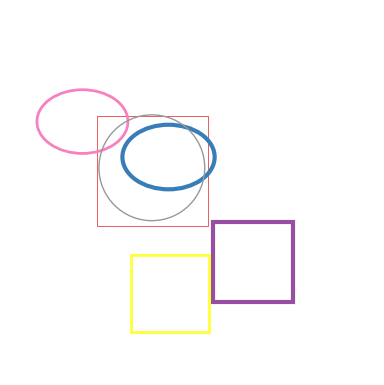[{"shape": "square", "thickness": 0.5, "radius": 0.72, "center": [0.396, 0.556]}, {"shape": "oval", "thickness": 3, "radius": 0.6, "center": [0.438, 0.592]}, {"shape": "square", "thickness": 3, "radius": 0.52, "center": [0.658, 0.32]}, {"shape": "square", "thickness": 2, "radius": 0.51, "center": [0.441, 0.238]}, {"shape": "oval", "thickness": 2, "radius": 0.59, "center": [0.214, 0.684]}, {"shape": "circle", "thickness": 1, "radius": 0.69, "center": [0.394, 0.564]}]